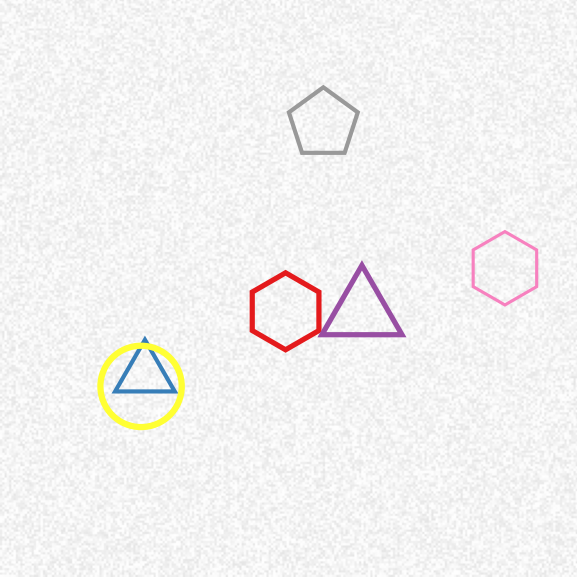[{"shape": "hexagon", "thickness": 2.5, "radius": 0.33, "center": [0.495, 0.46]}, {"shape": "triangle", "thickness": 2, "radius": 0.3, "center": [0.251, 0.351]}, {"shape": "triangle", "thickness": 2.5, "radius": 0.4, "center": [0.627, 0.46]}, {"shape": "circle", "thickness": 3, "radius": 0.35, "center": [0.244, 0.33]}, {"shape": "hexagon", "thickness": 1.5, "radius": 0.32, "center": [0.874, 0.535]}, {"shape": "pentagon", "thickness": 2, "radius": 0.31, "center": [0.56, 0.785]}]